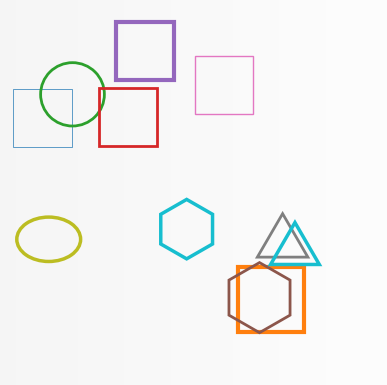[{"shape": "square", "thickness": 0.5, "radius": 0.38, "center": [0.11, 0.693]}, {"shape": "square", "thickness": 3, "radius": 0.43, "center": [0.7, 0.222]}, {"shape": "circle", "thickness": 2, "radius": 0.41, "center": [0.187, 0.755]}, {"shape": "square", "thickness": 2, "radius": 0.37, "center": [0.331, 0.697]}, {"shape": "square", "thickness": 3, "radius": 0.37, "center": [0.374, 0.868]}, {"shape": "hexagon", "thickness": 2, "radius": 0.46, "center": [0.67, 0.227]}, {"shape": "square", "thickness": 1, "radius": 0.38, "center": [0.578, 0.778]}, {"shape": "triangle", "thickness": 2, "radius": 0.38, "center": [0.729, 0.37]}, {"shape": "oval", "thickness": 2.5, "radius": 0.41, "center": [0.126, 0.378]}, {"shape": "triangle", "thickness": 2.5, "radius": 0.36, "center": [0.761, 0.349]}, {"shape": "hexagon", "thickness": 2.5, "radius": 0.39, "center": [0.482, 0.405]}]